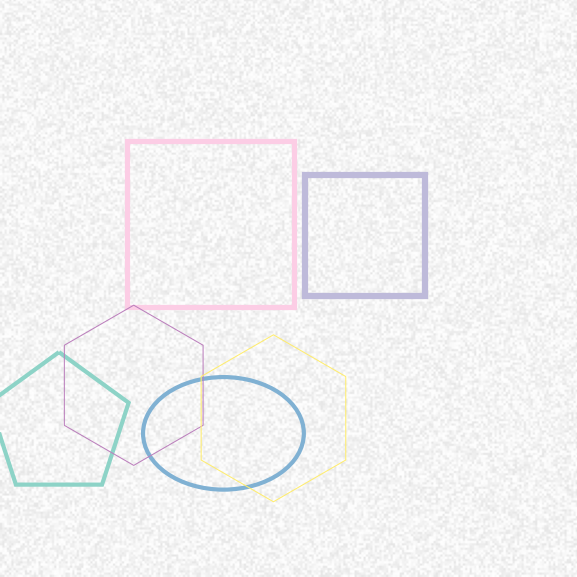[{"shape": "pentagon", "thickness": 2, "radius": 0.63, "center": [0.102, 0.263]}, {"shape": "square", "thickness": 3, "radius": 0.52, "center": [0.632, 0.591]}, {"shape": "oval", "thickness": 2, "radius": 0.7, "center": [0.387, 0.249]}, {"shape": "square", "thickness": 2.5, "radius": 0.72, "center": [0.365, 0.612]}, {"shape": "hexagon", "thickness": 0.5, "radius": 0.69, "center": [0.232, 0.332]}, {"shape": "hexagon", "thickness": 0.5, "radius": 0.72, "center": [0.474, 0.275]}]